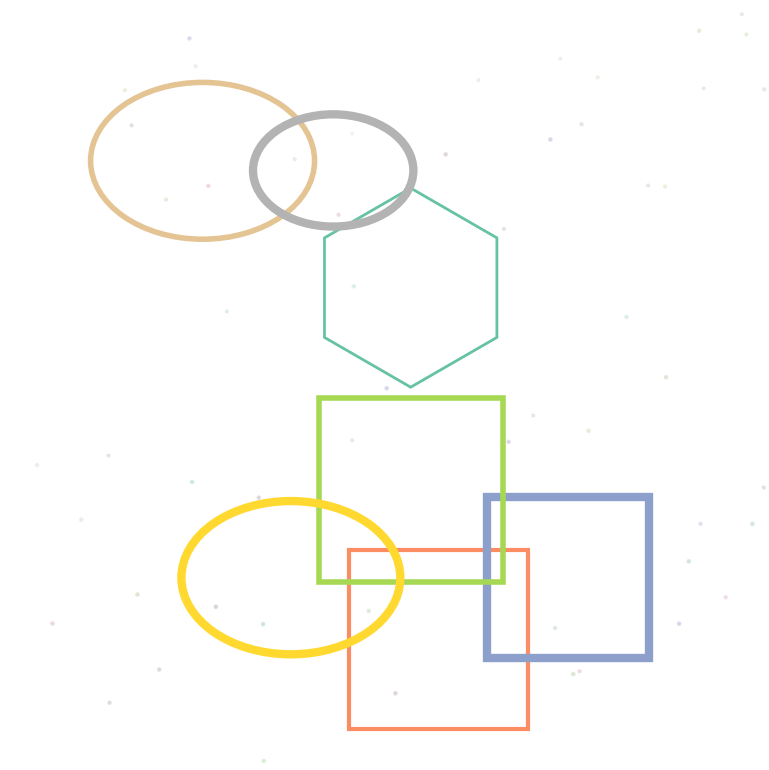[{"shape": "hexagon", "thickness": 1, "radius": 0.65, "center": [0.533, 0.626]}, {"shape": "square", "thickness": 1.5, "radius": 0.58, "center": [0.57, 0.169]}, {"shape": "square", "thickness": 3, "radius": 0.52, "center": [0.738, 0.25]}, {"shape": "square", "thickness": 2, "radius": 0.6, "center": [0.534, 0.364]}, {"shape": "oval", "thickness": 3, "radius": 0.71, "center": [0.378, 0.25]}, {"shape": "oval", "thickness": 2, "radius": 0.73, "center": [0.263, 0.791]}, {"shape": "oval", "thickness": 3, "radius": 0.52, "center": [0.433, 0.779]}]